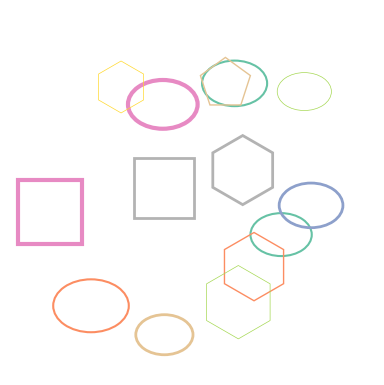[{"shape": "oval", "thickness": 1.5, "radius": 0.4, "center": [0.73, 0.391]}, {"shape": "oval", "thickness": 1.5, "radius": 0.42, "center": [0.609, 0.783]}, {"shape": "hexagon", "thickness": 1, "radius": 0.44, "center": [0.66, 0.307]}, {"shape": "oval", "thickness": 1.5, "radius": 0.49, "center": [0.236, 0.206]}, {"shape": "oval", "thickness": 2, "radius": 0.41, "center": [0.808, 0.467]}, {"shape": "oval", "thickness": 3, "radius": 0.45, "center": [0.423, 0.729]}, {"shape": "square", "thickness": 3, "radius": 0.42, "center": [0.129, 0.45]}, {"shape": "hexagon", "thickness": 0.5, "radius": 0.48, "center": [0.619, 0.215]}, {"shape": "oval", "thickness": 0.5, "radius": 0.35, "center": [0.79, 0.762]}, {"shape": "hexagon", "thickness": 0.5, "radius": 0.34, "center": [0.314, 0.774]}, {"shape": "pentagon", "thickness": 1, "radius": 0.34, "center": [0.585, 0.783]}, {"shape": "oval", "thickness": 2, "radius": 0.37, "center": [0.427, 0.131]}, {"shape": "square", "thickness": 2, "radius": 0.39, "center": [0.426, 0.511]}, {"shape": "hexagon", "thickness": 2, "radius": 0.45, "center": [0.63, 0.558]}]